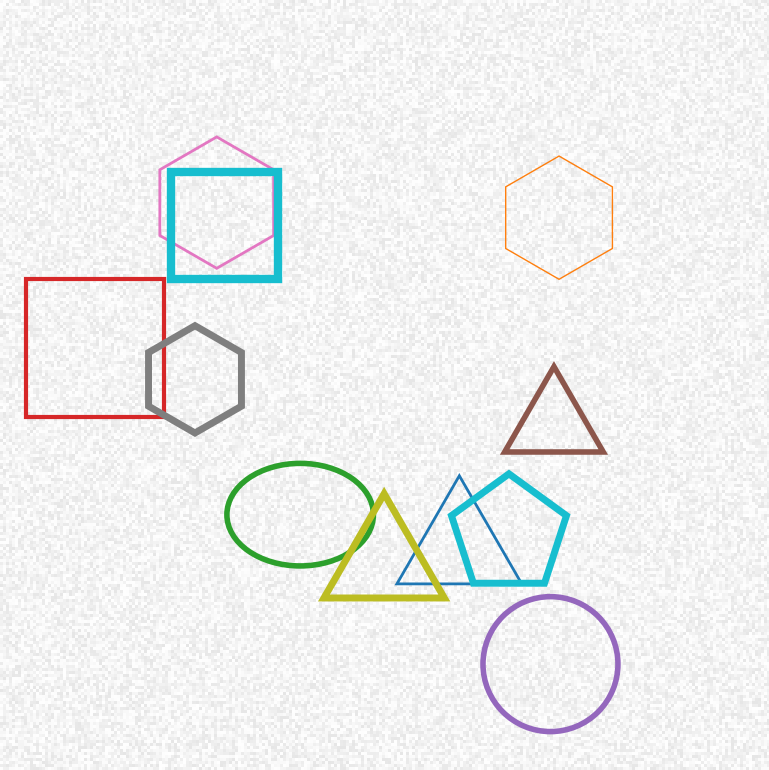[{"shape": "triangle", "thickness": 1, "radius": 0.47, "center": [0.597, 0.289]}, {"shape": "hexagon", "thickness": 0.5, "radius": 0.4, "center": [0.726, 0.717]}, {"shape": "oval", "thickness": 2, "radius": 0.48, "center": [0.39, 0.332]}, {"shape": "square", "thickness": 1.5, "radius": 0.45, "center": [0.123, 0.548]}, {"shape": "circle", "thickness": 2, "radius": 0.44, "center": [0.715, 0.138]}, {"shape": "triangle", "thickness": 2, "radius": 0.37, "center": [0.719, 0.45]}, {"shape": "hexagon", "thickness": 1, "radius": 0.43, "center": [0.281, 0.737]}, {"shape": "hexagon", "thickness": 2.5, "radius": 0.35, "center": [0.253, 0.507]}, {"shape": "triangle", "thickness": 2.5, "radius": 0.45, "center": [0.499, 0.269]}, {"shape": "square", "thickness": 3, "radius": 0.35, "center": [0.292, 0.707]}, {"shape": "pentagon", "thickness": 2.5, "radius": 0.39, "center": [0.661, 0.306]}]